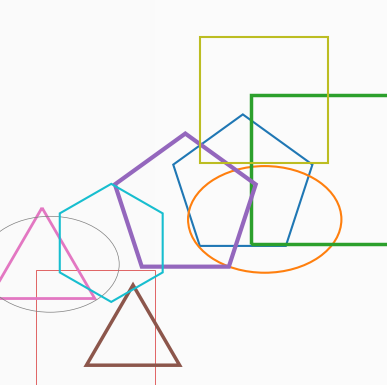[{"shape": "pentagon", "thickness": 1.5, "radius": 0.94, "center": [0.627, 0.514]}, {"shape": "oval", "thickness": 1.5, "radius": 0.99, "center": [0.683, 0.43]}, {"shape": "square", "thickness": 2.5, "radius": 0.97, "center": [0.841, 0.56]}, {"shape": "square", "thickness": 0.5, "radius": 0.77, "center": [0.247, 0.143]}, {"shape": "pentagon", "thickness": 3, "radius": 0.96, "center": [0.478, 0.462]}, {"shape": "triangle", "thickness": 2.5, "radius": 0.69, "center": [0.343, 0.121]}, {"shape": "triangle", "thickness": 2, "radius": 0.79, "center": [0.108, 0.303]}, {"shape": "oval", "thickness": 0.5, "radius": 0.89, "center": [0.13, 0.314]}, {"shape": "square", "thickness": 1.5, "radius": 0.82, "center": [0.681, 0.741]}, {"shape": "hexagon", "thickness": 1.5, "radius": 0.77, "center": [0.287, 0.369]}]